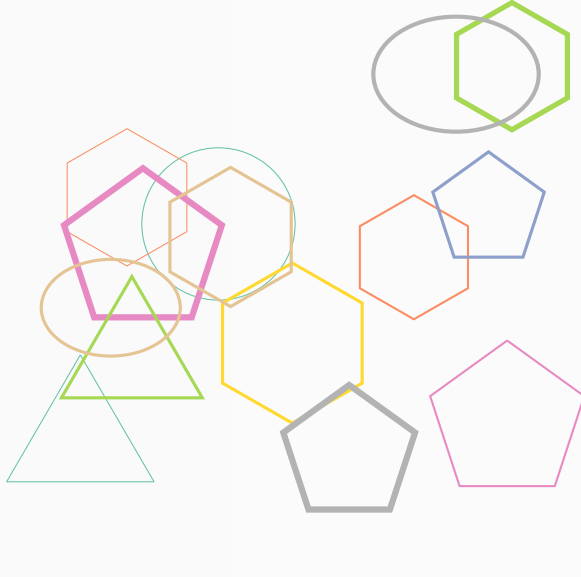[{"shape": "circle", "thickness": 0.5, "radius": 0.66, "center": [0.376, 0.611]}, {"shape": "triangle", "thickness": 0.5, "radius": 0.73, "center": [0.138, 0.238]}, {"shape": "hexagon", "thickness": 0.5, "radius": 0.59, "center": [0.218, 0.657]}, {"shape": "hexagon", "thickness": 1, "radius": 0.54, "center": [0.712, 0.554]}, {"shape": "pentagon", "thickness": 1.5, "radius": 0.5, "center": [0.841, 0.635]}, {"shape": "pentagon", "thickness": 1, "radius": 0.7, "center": [0.873, 0.27]}, {"shape": "pentagon", "thickness": 3, "radius": 0.71, "center": [0.246, 0.565]}, {"shape": "hexagon", "thickness": 2.5, "radius": 0.55, "center": [0.881, 0.885]}, {"shape": "triangle", "thickness": 1.5, "radius": 0.7, "center": [0.227, 0.38]}, {"shape": "hexagon", "thickness": 1.5, "radius": 0.69, "center": [0.503, 0.405]}, {"shape": "hexagon", "thickness": 1.5, "radius": 0.6, "center": [0.397, 0.589]}, {"shape": "oval", "thickness": 1.5, "radius": 0.6, "center": [0.191, 0.466]}, {"shape": "pentagon", "thickness": 3, "radius": 0.6, "center": [0.601, 0.213]}, {"shape": "oval", "thickness": 2, "radius": 0.71, "center": [0.785, 0.871]}]